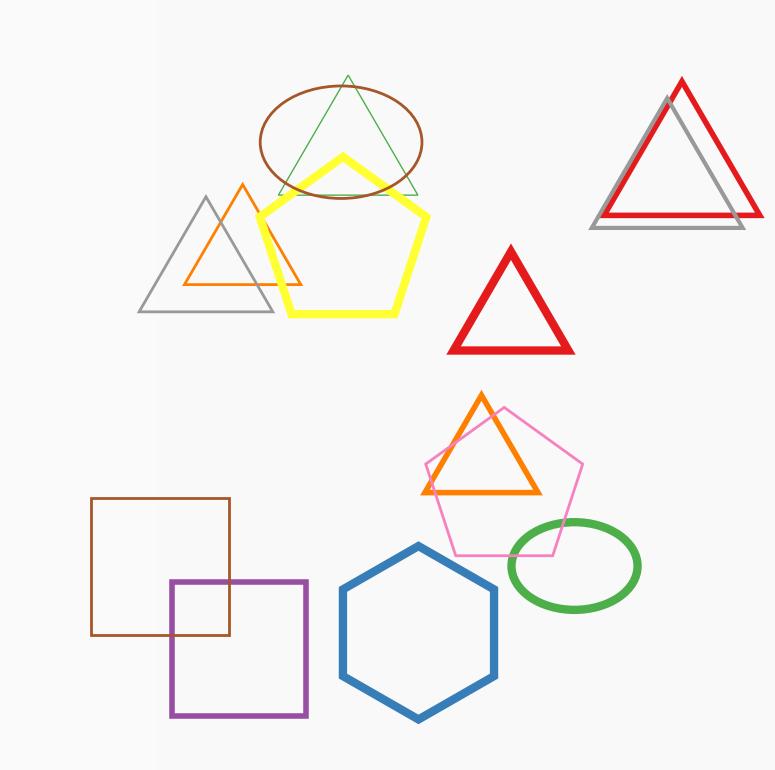[{"shape": "triangle", "thickness": 2, "radius": 0.58, "center": [0.88, 0.778]}, {"shape": "triangle", "thickness": 3, "radius": 0.43, "center": [0.659, 0.588]}, {"shape": "hexagon", "thickness": 3, "radius": 0.56, "center": [0.54, 0.178]}, {"shape": "triangle", "thickness": 0.5, "radius": 0.52, "center": [0.449, 0.799]}, {"shape": "oval", "thickness": 3, "radius": 0.41, "center": [0.741, 0.265]}, {"shape": "square", "thickness": 2, "radius": 0.43, "center": [0.308, 0.157]}, {"shape": "triangle", "thickness": 2, "radius": 0.42, "center": [0.621, 0.402]}, {"shape": "triangle", "thickness": 1, "radius": 0.43, "center": [0.313, 0.674]}, {"shape": "pentagon", "thickness": 3, "radius": 0.56, "center": [0.443, 0.683]}, {"shape": "square", "thickness": 1, "radius": 0.45, "center": [0.206, 0.265]}, {"shape": "oval", "thickness": 1, "radius": 0.52, "center": [0.44, 0.815]}, {"shape": "pentagon", "thickness": 1, "radius": 0.53, "center": [0.651, 0.364]}, {"shape": "triangle", "thickness": 1.5, "radius": 0.56, "center": [0.861, 0.76]}, {"shape": "triangle", "thickness": 1, "radius": 0.5, "center": [0.266, 0.645]}]